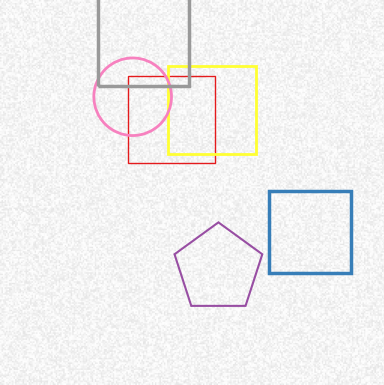[{"shape": "square", "thickness": 1, "radius": 0.56, "center": [0.445, 0.69]}, {"shape": "square", "thickness": 2.5, "radius": 0.53, "center": [0.805, 0.397]}, {"shape": "pentagon", "thickness": 1.5, "radius": 0.6, "center": [0.567, 0.303]}, {"shape": "square", "thickness": 2, "radius": 0.57, "center": [0.55, 0.714]}, {"shape": "circle", "thickness": 2, "radius": 0.5, "center": [0.345, 0.749]}, {"shape": "square", "thickness": 2.5, "radius": 0.59, "center": [0.372, 0.895]}]